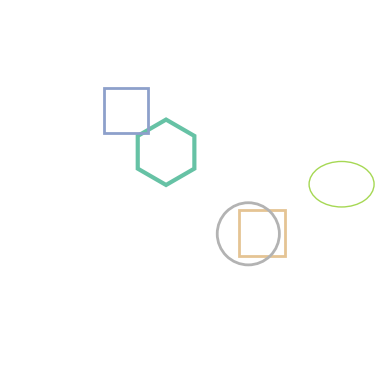[{"shape": "hexagon", "thickness": 3, "radius": 0.42, "center": [0.431, 0.604]}, {"shape": "square", "thickness": 2, "radius": 0.29, "center": [0.326, 0.713]}, {"shape": "oval", "thickness": 1, "radius": 0.42, "center": [0.887, 0.522]}, {"shape": "square", "thickness": 2, "radius": 0.3, "center": [0.68, 0.395]}, {"shape": "circle", "thickness": 2, "radius": 0.4, "center": [0.645, 0.393]}]